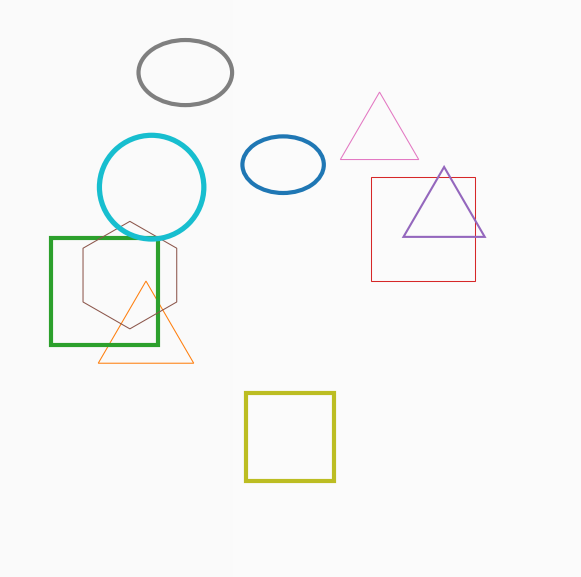[{"shape": "oval", "thickness": 2, "radius": 0.35, "center": [0.487, 0.714]}, {"shape": "triangle", "thickness": 0.5, "radius": 0.47, "center": [0.251, 0.418]}, {"shape": "square", "thickness": 2, "radius": 0.46, "center": [0.18, 0.495]}, {"shape": "square", "thickness": 0.5, "radius": 0.45, "center": [0.728, 0.603]}, {"shape": "triangle", "thickness": 1, "radius": 0.4, "center": [0.764, 0.629]}, {"shape": "hexagon", "thickness": 0.5, "radius": 0.47, "center": [0.223, 0.523]}, {"shape": "triangle", "thickness": 0.5, "radius": 0.39, "center": [0.653, 0.762]}, {"shape": "oval", "thickness": 2, "radius": 0.4, "center": [0.319, 0.873]}, {"shape": "square", "thickness": 2, "radius": 0.38, "center": [0.499, 0.243]}, {"shape": "circle", "thickness": 2.5, "radius": 0.45, "center": [0.261, 0.675]}]